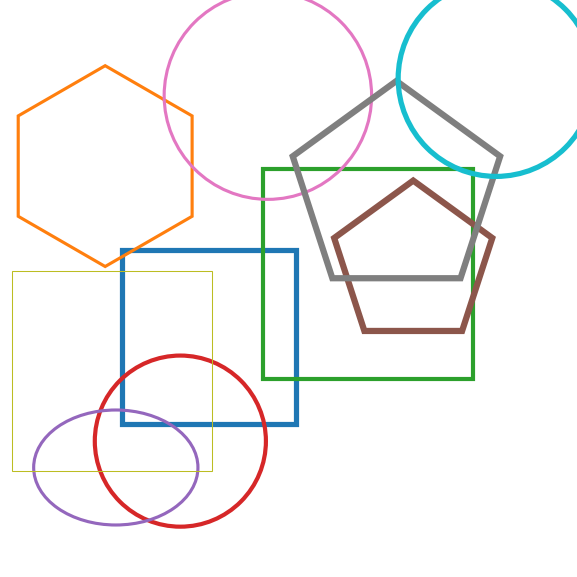[{"shape": "square", "thickness": 2.5, "radius": 0.75, "center": [0.362, 0.415]}, {"shape": "hexagon", "thickness": 1.5, "radius": 0.87, "center": [0.182, 0.712]}, {"shape": "square", "thickness": 2, "radius": 0.91, "center": [0.638, 0.525]}, {"shape": "circle", "thickness": 2, "radius": 0.74, "center": [0.312, 0.235]}, {"shape": "oval", "thickness": 1.5, "radius": 0.71, "center": [0.201, 0.19]}, {"shape": "pentagon", "thickness": 3, "radius": 0.72, "center": [0.716, 0.542]}, {"shape": "circle", "thickness": 1.5, "radius": 0.9, "center": [0.464, 0.834]}, {"shape": "pentagon", "thickness": 3, "radius": 0.94, "center": [0.686, 0.67]}, {"shape": "square", "thickness": 0.5, "radius": 0.86, "center": [0.194, 0.357]}, {"shape": "circle", "thickness": 2.5, "radius": 0.85, "center": [0.859, 0.863]}]